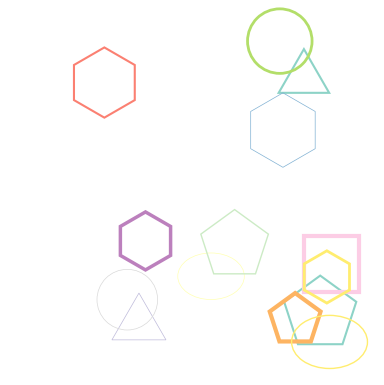[{"shape": "triangle", "thickness": 1.5, "radius": 0.38, "center": [0.789, 0.797]}, {"shape": "pentagon", "thickness": 1.5, "radius": 0.49, "center": [0.832, 0.186]}, {"shape": "oval", "thickness": 0.5, "radius": 0.43, "center": [0.548, 0.282]}, {"shape": "triangle", "thickness": 0.5, "radius": 0.41, "center": [0.361, 0.158]}, {"shape": "hexagon", "thickness": 1.5, "radius": 0.46, "center": [0.271, 0.786]}, {"shape": "hexagon", "thickness": 0.5, "radius": 0.48, "center": [0.735, 0.662]}, {"shape": "pentagon", "thickness": 3, "radius": 0.35, "center": [0.767, 0.169]}, {"shape": "circle", "thickness": 2, "radius": 0.42, "center": [0.727, 0.893]}, {"shape": "square", "thickness": 3, "radius": 0.36, "center": [0.861, 0.315]}, {"shape": "circle", "thickness": 0.5, "radius": 0.39, "center": [0.331, 0.222]}, {"shape": "hexagon", "thickness": 2.5, "radius": 0.38, "center": [0.378, 0.374]}, {"shape": "pentagon", "thickness": 1, "radius": 0.46, "center": [0.609, 0.363]}, {"shape": "hexagon", "thickness": 2, "radius": 0.34, "center": [0.849, 0.281]}, {"shape": "oval", "thickness": 1, "radius": 0.49, "center": [0.856, 0.112]}]